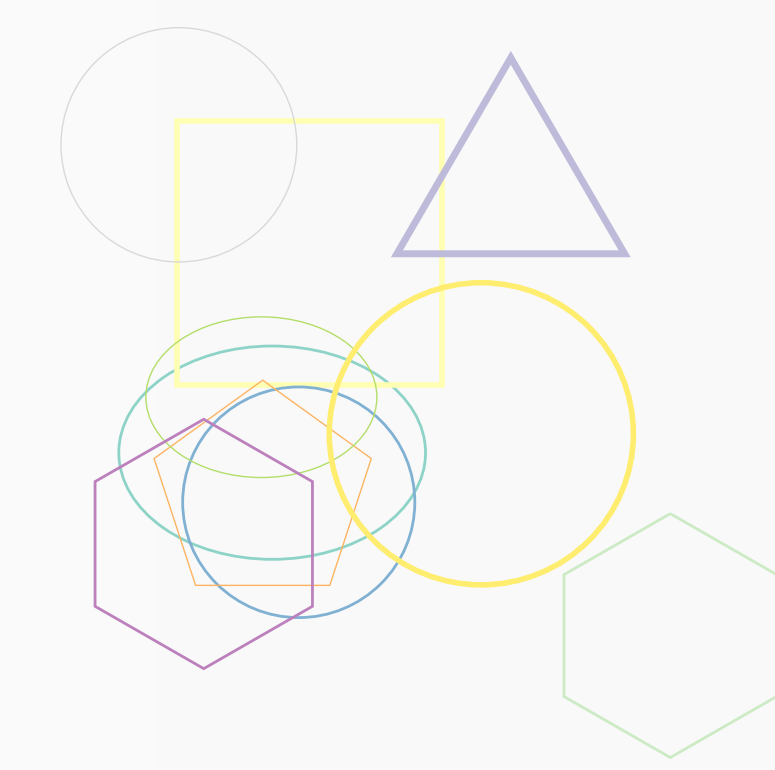[{"shape": "oval", "thickness": 1, "radius": 0.99, "center": [0.351, 0.412]}, {"shape": "square", "thickness": 2, "radius": 0.86, "center": [0.399, 0.671]}, {"shape": "triangle", "thickness": 2.5, "radius": 0.85, "center": [0.659, 0.755]}, {"shape": "circle", "thickness": 1, "radius": 0.75, "center": [0.385, 0.348]}, {"shape": "pentagon", "thickness": 0.5, "radius": 0.74, "center": [0.339, 0.359]}, {"shape": "oval", "thickness": 0.5, "radius": 0.75, "center": [0.337, 0.484]}, {"shape": "circle", "thickness": 0.5, "radius": 0.76, "center": [0.231, 0.812]}, {"shape": "hexagon", "thickness": 1, "radius": 0.81, "center": [0.263, 0.294]}, {"shape": "hexagon", "thickness": 1, "radius": 0.79, "center": [0.865, 0.175]}, {"shape": "circle", "thickness": 2, "radius": 0.98, "center": [0.621, 0.437]}]